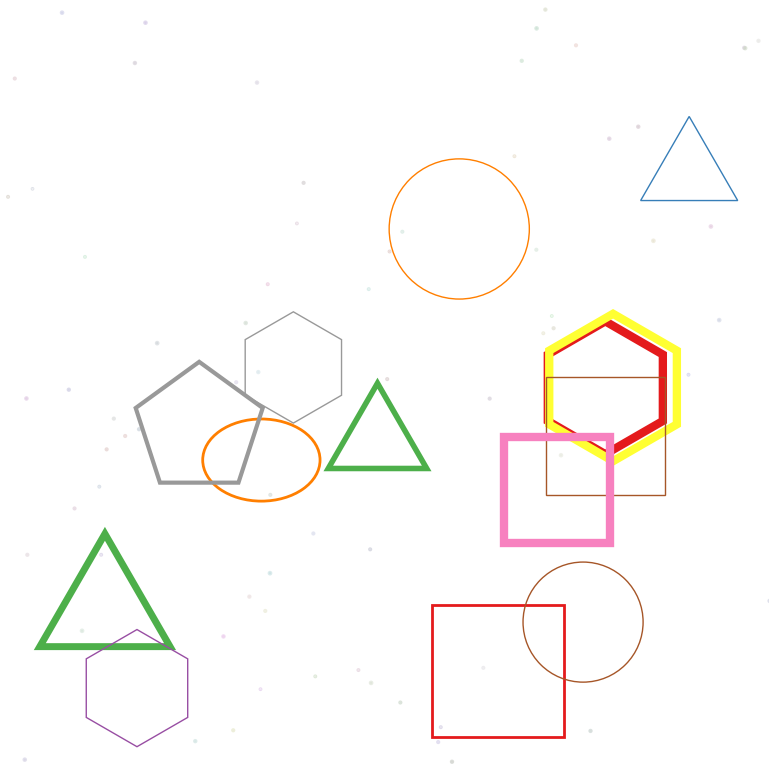[{"shape": "square", "thickness": 1, "radius": 0.43, "center": [0.647, 0.128]}, {"shape": "hexagon", "thickness": 3, "radius": 0.43, "center": [0.786, 0.496]}, {"shape": "triangle", "thickness": 0.5, "radius": 0.36, "center": [0.895, 0.776]}, {"shape": "triangle", "thickness": 2.5, "radius": 0.49, "center": [0.136, 0.209]}, {"shape": "triangle", "thickness": 2, "radius": 0.37, "center": [0.49, 0.428]}, {"shape": "hexagon", "thickness": 0.5, "radius": 0.38, "center": [0.178, 0.106]}, {"shape": "circle", "thickness": 0.5, "radius": 0.46, "center": [0.596, 0.703]}, {"shape": "oval", "thickness": 1, "radius": 0.38, "center": [0.339, 0.403]}, {"shape": "hexagon", "thickness": 3, "radius": 0.48, "center": [0.796, 0.497]}, {"shape": "square", "thickness": 0.5, "radius": 0.39, "center": [0.786, 0.434]}, {"shape": "circle", "thickness": 0.5, "radius": 0.39, "center": [0.757, 0.192]}, {"shape": "square", "thickness": 3, "radius": 0.34, "center": [0.723, 0.363]}, {"shape": "pentagon", "thickness": 1.5, "radius": 0.43, "center": [0.259, 0.443]}, {"shape": "hexagon", "thickness": 0.5, "radius": 0.36, "center": [0.381, 0.523]}]